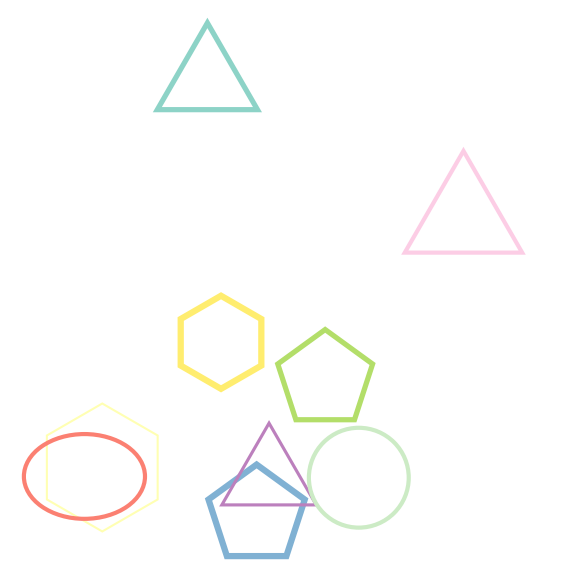[{"shape": "triangle", "thickness": 2.5, "radius": 0.5, "center": [0.359, 0.859]}, {"shape": "hexagon", "thickness": 1, "radius": 0.55, "center": [0.177, 0.19]}, {"shape": "oval", "thickness": 2, "radius": 0.52, "center": [0.146, 0.174]}, {"shape": "pentagon", "thickness": 3, "radius": 0.44, "center": [0.444, 0.107]}, {"shape": "pentagon", "thickness": 2.5, "radius": 0.43, "center": [0.563, 0.342]}, {"shape": "triangle", "thickness": 2, "radius": 0.59, "center": [0.803, 0.62]}, {"shape": "triangle", "thickness": 1.5, "radius": 0.47, "center": [0.466, 0.172]}, {"shape": "circle", "thickness": 2, "radius": 0.43, "center": [0.621, 0.172]}, {"shape": "hexagon", "thickness": 3, "radius": 0.4, "center": [0.383, 0.406]}]